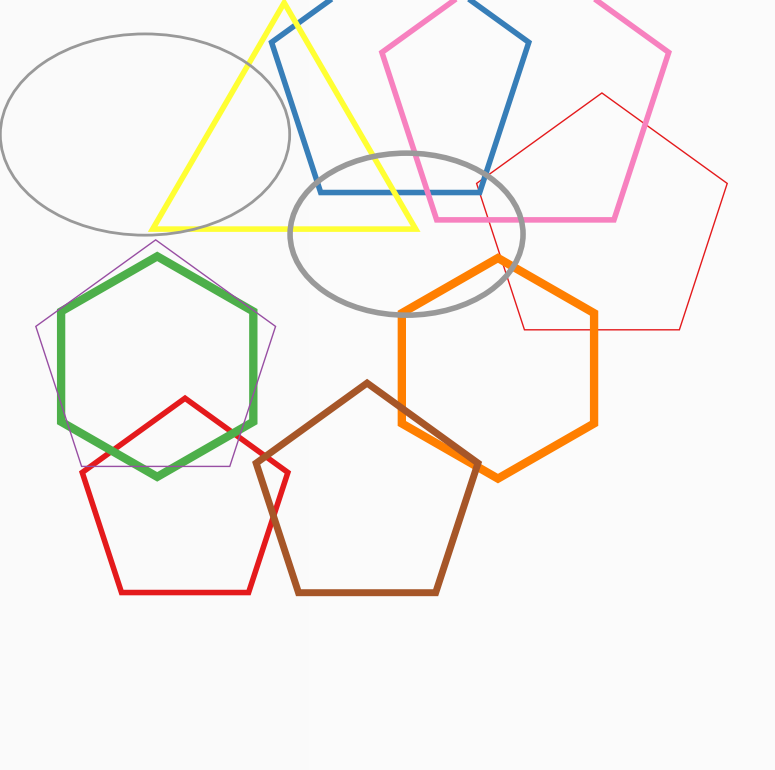[{"shape": "pentagon", "thickness": 0.5, "radius": 0.85, "center": [0.777, 0.709]}, {"shape": "pentagon", "thickness": 2, "radius": 0.7, "center": [0.239, 0.343]}, {"shape": "pentagon", "thickness": 2, "radius": 0.87, "center": [0.516, 0.891]}, {"shape": "hexagon", "thickness": 3, "radius": 0.72, "center": [0.203, 0.524]}, {"shape": "pentagon", "thickness": 0.5, "radius": 0.81, "center": [0.201, 0.526]}, {"shape": "hexagon", "thickness": 3, "radius": 0.72, "center": [0.643, 0.522]}, {"shape": "triangle", "thickness": 2, "radius": 0.98, "center": [0.367, 0.8]}, {"shape": "pentagon", "thickness": 2.5, "radius": 0.75, "center": [0.474, 0.352]}, {"shape": "pentagon", "thickness": 2, "radius": 0.97, "center": [0.678, 0.872]}, {"shape": "oval", "thickness": 1, "radius": 0.93, "center": [0.187, 0.825]}, {"shape": "oval", "thickness": 2, "radius": 0.75, "center": [0.525, 0.696]}]